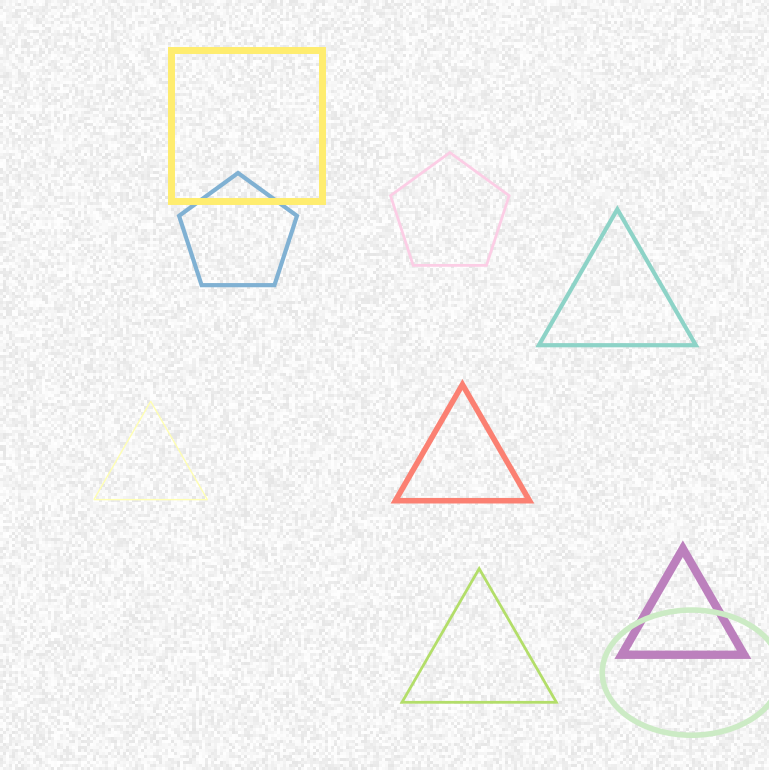[{"shape": "triangle", "thickness": 1.5, "radius": 0.59, "center": [0.802, 0.611]}, {"shape": "triangle", "thickness": 0.5, "radius": 0.43, "center": [0.196, 0.394]}, {"shape": "triangle", "thickness": 2, "radius": 0.5, "center": [0.601, 0.4]}, {"shape": "pentagon", "thickness": 1.5, "radius": 0.4, "center": [0.309, 0.695]}, {"shape": "triangle", "thickness": 1, "radius": 0.58, "center": [0.622, 0.146]}, {"shape": "pentagon", "thickness": 1, "radius": 0.4, "center": [0.584, 0.721]}, {"shape": "triangle", "thickness": 3, "radius": 0.46, "center": [0.887, 0.196]}, {"shape": "oval", "thickness": 2, "radius": 0.58, "center": [0.898, 0.126]}, {"shape": "square", "thickness": 2.5, "radius": 0.49, "center": [0.32, 0.837]}]